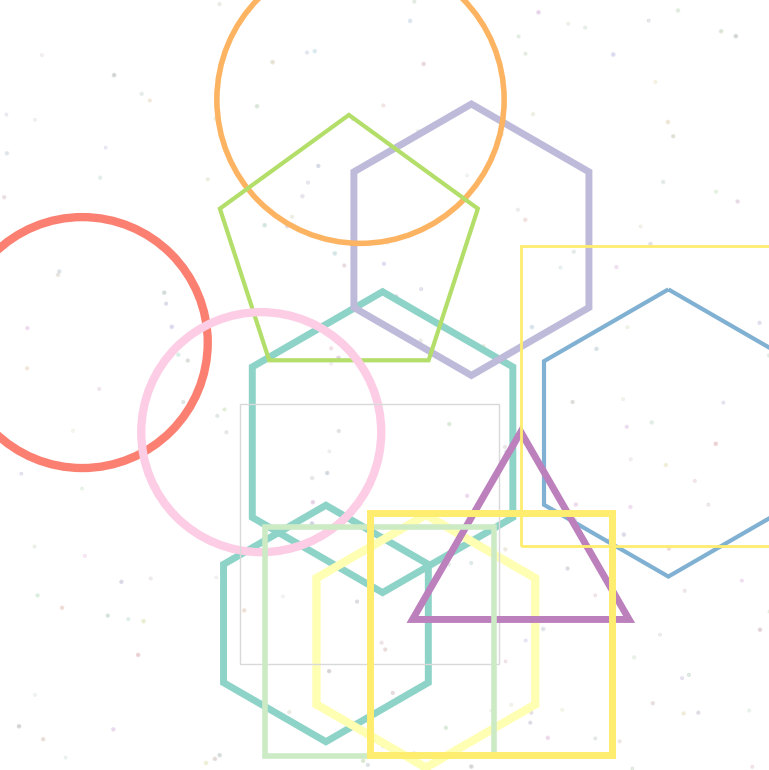[{"shape": "hexagon", "thickness": 2.5, "radius": 0.77, "center": [0.423, 0.19]}, {"shape": "hexagon", "thickness": 2.5, "radius": 0.98, "center": [0.497, 0.426]}, {"shape": "hexagon", "thickness": 3, "radius": 0.82, "center": [0.553, 0.167]}, {"shape": "hexagon", "thickness": 2.5, "radius": 0.88, "center": [0.612, 0.689]}, {"shape": "circle", "thickness": 3, "radius": 0.81, "center": [0.107, 0.555]}, {"shape": "hexagon", "thickness": 1.5, "radius": 0.93, "center": [0.868, 0.438]}, {"shape": "circle", "thickness": 2, "radius": 0.93, "center": [0.468, 0.871]}, {"shape": "pentagon", "thickness": 1.5, "radius": 0.88, "center": [0.453, 0.675]}, {"shape": "circle", "thickness": 3, "radius": 0.78, "center": [0.339, 0.439]}, {"shape": "square", "thickness": 0.5, "radius": 0.84, "center": [0.48, 0.306]}, {"shape": "triangle", "thickness": 2.5, "radius": 0.81, "center": [0.676, 0.277]}, {"shape": "square", "thickness": 2, "radius": 0.74, "center": [0.493, 0.167]}, {"shape": "square", "thickness": 1, "radius": 0.97, "center": [0.872, 0.486]}, {"shape": "square", "thickness": 2.5, "radius": 0.78, "center": [0.638, 0.177]}]